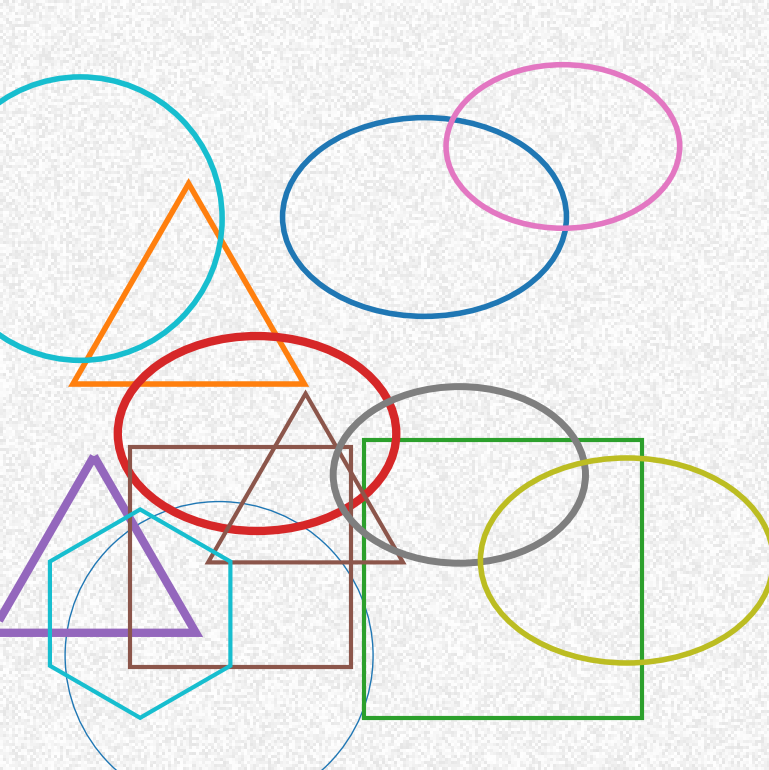[{"shape": "oval", "thickness": 2, "radius": 0.92, "center": [0.551, 0.718]}, {"shape": "circle", "thickness": 0.5, "radius": 1.0, "center": [0.285, 0.149]}, {"shape": "triangle", "thickness": 2, "radius": 0.87, "center": [0.245, 0.588]}, {"shape": "square", "thickness": 1.5, "radius": 0.9, "center": [0.653, 0.248]}, {"shape": "oval", "thickness": 3, "radius": 0.9, "center": [0.334, 0.437]}, {"shape": "triangle", "thickness": 3, "radius": 0.76, "center": [0.122, 0.255]}, {"shape": "square", "thickness": 1.5, "radius": 0.72, "center": [0.312, 0.277]}, {"shape": "triangle", "thickness": 1.5, "radius": 0.73, "center": [0.397, 0.343]}, {"shape": "oval", "thickness": 2, "radius": 0.76, "center": [0.731, 0.81]}, {"shape": "oval", "thickness": 2.5, "radius": 0.82, "center": [0.597, 0.383]}, {"shape": "oval", "thickness": 2, "radius": 0.95, "center": [0.814, 0.272]}, {"shape": "circle", "thickness": 2, "radius": 0.92, "center": [0.104, 0.716]}, {"shape": "hexagon", "thickness": 1.5, "radius": 0.68, "center": [0.182, 0.203]}]